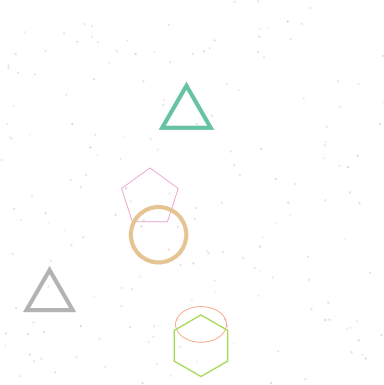[{"shape": "triangle", "thickness": 3, "radius": 0.36, "center": [0.484, 0.704]}, {"shape": "oval", "thickness": 0.5, "radius": 0.33, "center": [0.522, 0.157]}, {"shape": "pentagon", "thickness": 0.5, "radius": 0.39, "center": [0.389, 0.486]}, {"shape": "hexagon", "thickness": 1, "radius": 0.4, "center": [0.522, 0.102]}, {"shape": "circle", "thickness": 3, "radius": 0.36, "center": [0.412, 0.39]}, {"shape": "triangle", "thickness": 3, "radius": 0.35, "center": [0.129, 0.229]}]